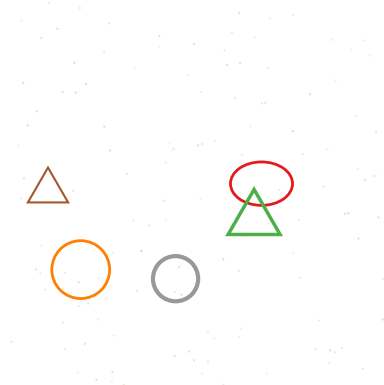[{"shape": "oval", "thickness": 2, "radius": 0.4, "center": [0.679, 0.523]}, {"shape": "triangle", "thickness": 2.5, "radius": 0.39, "center": [0.66, 0.43]}, {"shape": "circle", "thickness": 2, "radius": 0.38, "center": [0.21, 0.3]}, {"shape": "triangle", "thickness": 1.5, "radius": 0.3, "center": [0.125, 0.504]}, {"shape": "circle", "thickness": 3, "radius": 0.29, "center": [0.456, 0.276]}]